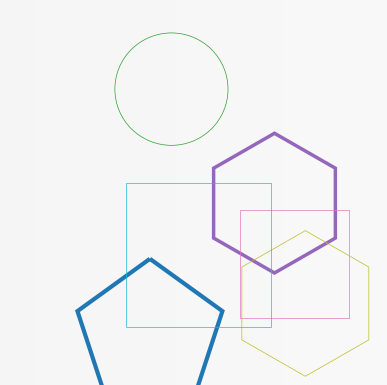[{"shape": "pentagon", "thickness": 3, "radius": 0.98, "center": [0.387, 0.131]}, {"shape": "circle", "thickness": 0.5, "radius": 0.73, "center": [0.442, 0.768]}, {"shape": "hexagon", "thickness": 2.5, "radius": 0.91, "center": [0.708, 0.472]}, {"shape": "square", "thickness": 0.5, "radius": 0.7, "center": [0.759, 0.314]}, {"shape": "hexagon", "thickness": 0.5, "radius": 0.95, "center": [0.788, 0.212]}, {"shape": "square", "thickness": 0.5, "radius": 0.94, "center": [0.512, 0.338]}]